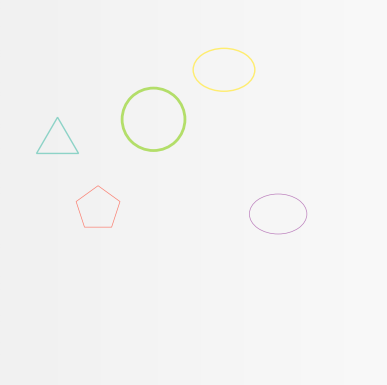[{"shape": "triangle", "thickness": 1, "radius": 0.31, "center": [0.149, 0.633]}, {"shape": "pentagon", "thickness": 0.5, "radius": 0.3, "center": [0.253, 0.458]}, {"shape": "circle", "thickness": 2, "radius": 0.41, "center": [0.396, 0.69]}, {"shape": "oval", "thickness": 0.5, "radius": 0.37, "center": [0.718, 0.444]}, {"shape": "oval", "thickness": 1, "radius": 0.4, "center": [0.578, 0.819]}]